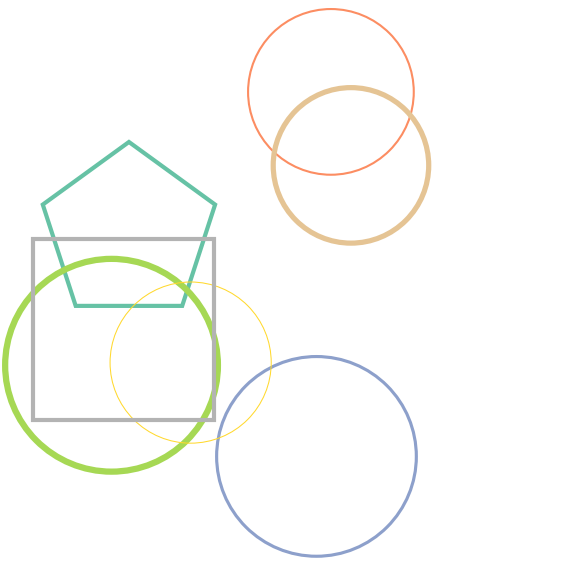[{"shape": "pentagon", "thickness": 2, "radius": 0.78, "center": [0.223, 0.596]}, {"shape": "circle", "thickness": 1, "radius": 0.72, "center": [0.573, 0.84]}, {"shape": "circle", "thickness": 1.5, "radius": 0.86, "center": [0.548, 0.209]}, {"shape": "circle", "thickness": 3, "radius": 0.92, "center": [0.193, 0.367]}, {"shape": "circle", "thickness": 0.5, "radius": 0.7, "center": [0.33, 0.371]}, {"shape": "circle", "thickness": 2.5, "radius": 0.67, "center": [0.608, 0.713]}, {"shape": "square", "thickness": 2, "radius": 0.78, "center": [0.214, 0.428]}]